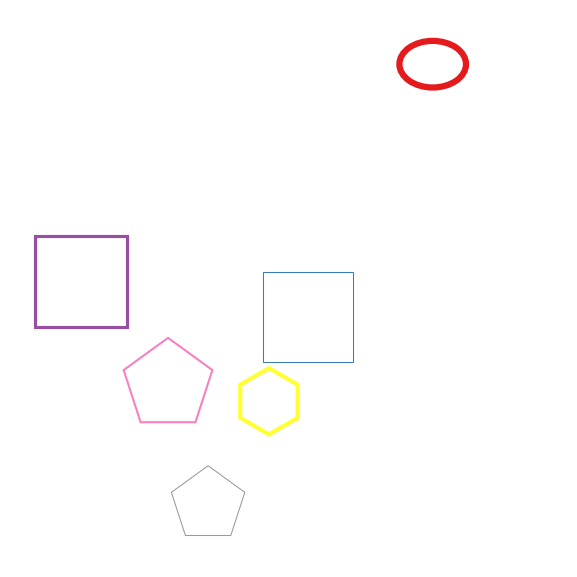[{"shape": "oval", "thickness": 3, "radius": 0.29, "center": [0.749, 0.888]}, {"shape": "square", "thickness": 0.5, "radius": 0.39, "center": [0.533, 0.45]}, {"shape": "square", "thickness": 1.5, "radius": 0.4, "center": [0.14, 0.512]}, {"shape": "hexagon", "thickness": 2, "radius": 0.29, "center": [0.466, 0.304]}, {"shape": "pentagon", "thickness": 1, "radius": 0.4, "center": [0.291, 0.333]}, {"shape": "pentagon", "thickness": 0.5, "radius": 0.33, "center": [0.36, 0.126]}]